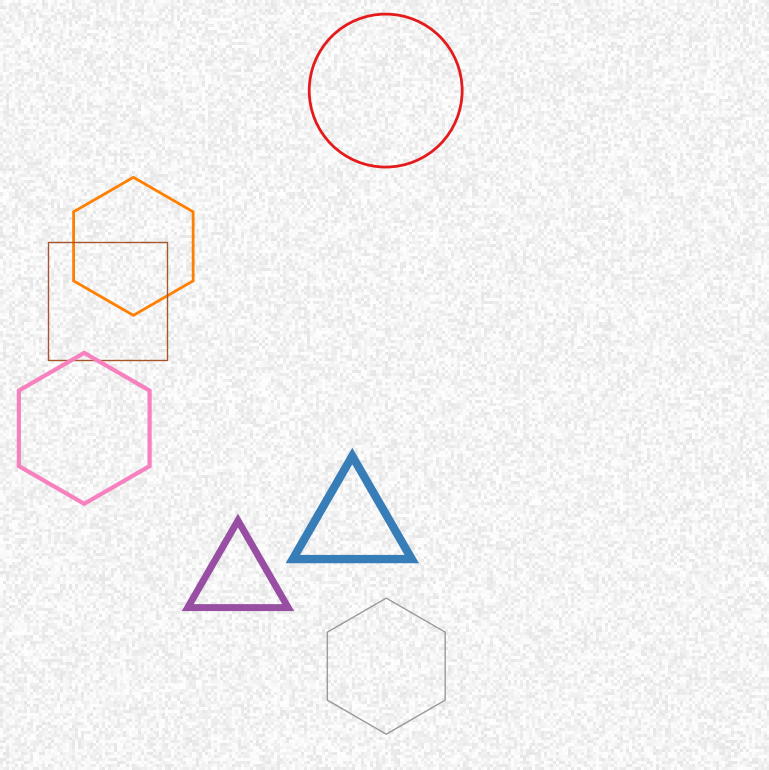[{"shape": "circle", "thickness": 1, "radius": 0.5, "center": [0.501, 0.882]}, {"shape": "triangle", "thickness": 3, "radius": 0.45, "center": [0.458, 0.319]}, {"shape": "triangle", "thickness": 2.5, "radius": 0.38, "center": [0.309, 0.249]}, {"shape": "hexagon", "thickness": 1, "radius": 0.45, "center": [0.173, 0.68]}, {"shape": "square", "thickness": 0.5, "radius": 0.38, "center": [0.14, 0.609]}, {"shape": "hexagon", "thickness": 1.5, "radius": 0.49, "center": [0.109, 0.444]}, {"shape": "hexagon", "thickness": 0.5, "radius": 0.44, "center": [0.502, 0.135]}]